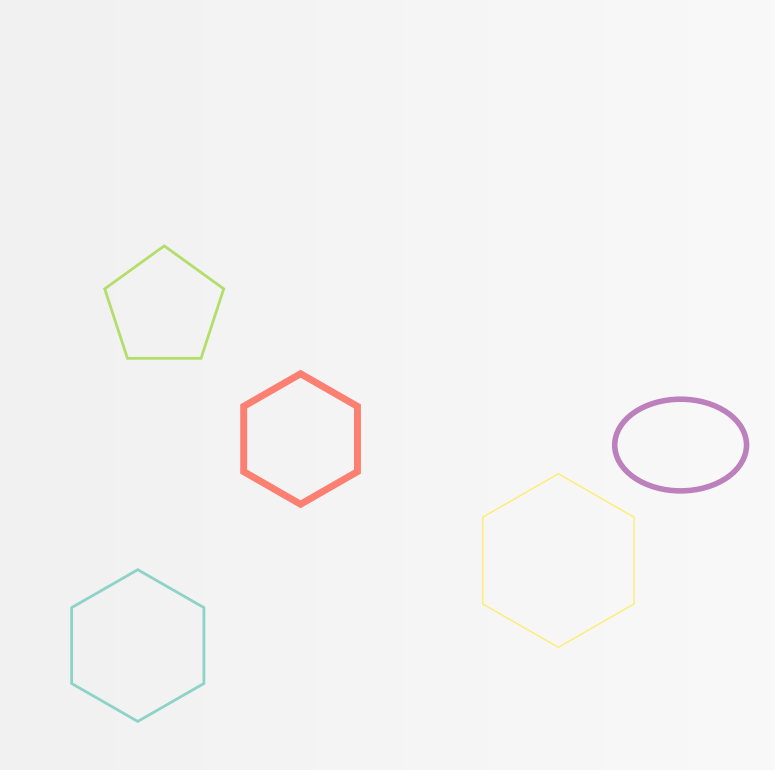[{"shape": "hexagon", "thickness": 1, "radius": 0.49, "center": [0.178, 0.162]}, {"shape": "hexagon", "thickness": 2.5, "radius": 0.42, "center": [0.388, 0.43]}, {"shape": "pentagon", "thickness": 1, "radius": 0.4, "center": [0.212, 0.6]}, {"shape": "oval", "thickness": 2, "radius": 0.43, "center": [0.878, 0.422]}, {"shape": "hexagon", "thickness": 0.5, "radius": 0.56, "center": [0.72, 0.272]}]